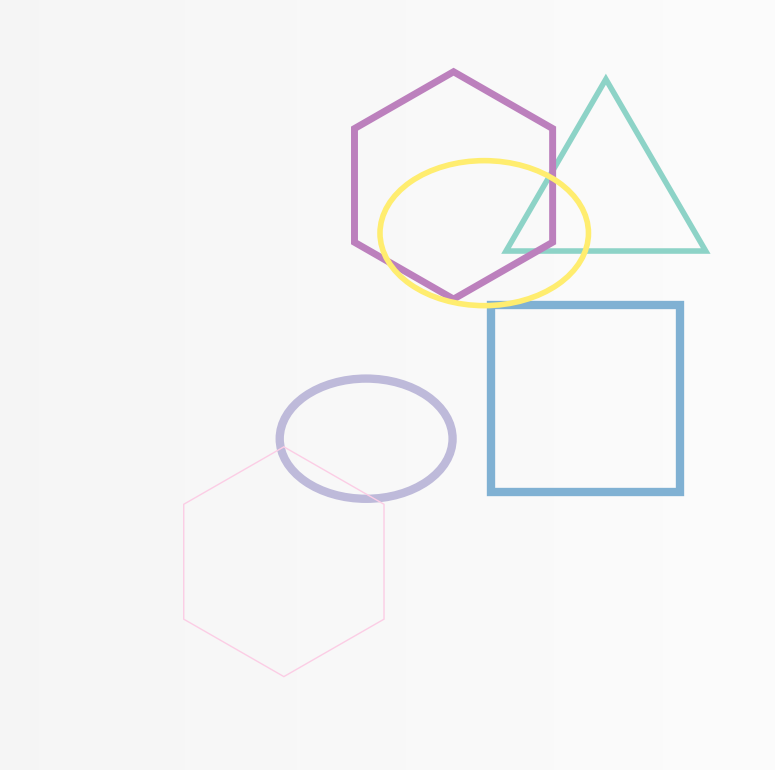[{"shape": "triangle", "thickness": 2, "radius": 0.74, "center": [0.782, 0.748]}, {"shape": "oval", "thickness": 3, "radius": 0.56, "center": [0.472, 0.43]}, {"shape": "square", "thickness": 3, "radius": 0.61, "center": [0.755, 0.482]}, {"shape": "hexagon", "thickness": 0.5, "radius": 0.75, "center": [0.366, 0.27]}, {"shape": "hexagon", "thickness": 2.5, "radius": 0.74, "center": [0.585, 0.759]}, {"shape": "oval", "thickness": 2, "radius": 0.67, "center": [0.625, 0.697]}]